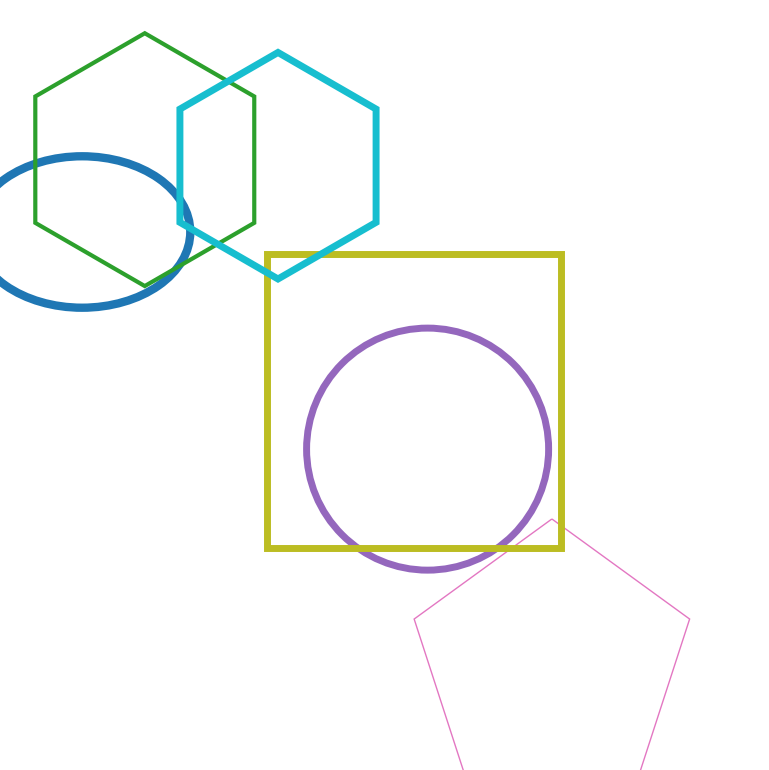[{"shape": "oval", "thickness": 3, "radius": 0.7, "center": [0.107, 0.699]}, {"shape": "hexagon", "thickness": 1.5, "radius": 0.82, "center": [0.188, 0.793]}, {"shape": "circle", "thickness": 2.5, "radius": 0.79, "center": [0.555, 0.417]}, {"shape": "pentagon", "thickness": 0.5, "radius": 0.94, "center": [0.717, 0.138]}, {"shape": "square", "thickness": 2.5, "radius": 0.96, "center": [0.538, 0.479]}, {"shape": "hexagon", "thickness": 2.5, "radius": 0.74, "center": [0.361, 0.785]}]